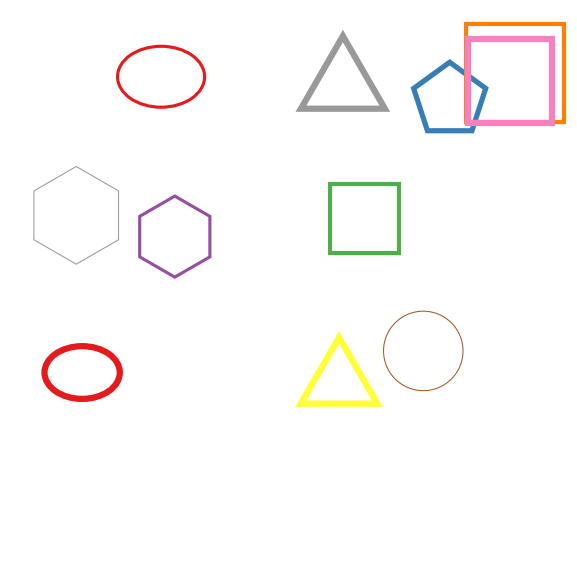[{"shape": "oval", "thickness": 1.5, "radius": 0.38, "center": [0.279, 0.866]}, {"shape": "oval", "thickness": 3, "radius": 0.33, "center": [0.142, 0.354]}, {"shape": "pentagon", "thickness": 2.5, "radius": 0.33, "center": [0.779, 0.826]}, {"shape": "square", "thickness": 2, "radius": 0.3, "center": [0.631, 0.621]}, {"shape": "hexagon", "thickness": 1.5, "radius": 0.35, "center": [0.303, 0.589]}, {"shape": "square", "thickness": 2, "radius": 0.43, "center": [0.891, 0.873]}, {"shape": "triangle", "thickness": 3, "radius": 0.38, "center": [0.587, 0.338]}, {"shape": "circle", "thickness": 0.5, "radius": 0.34, "center": [0.733, 0.391]}, {"shape": "square", "thickness": 3, "radius": 0.36, "center": [0.882, 0.859]}, {"shape": "triangle", "thickness": 3, "radius": 0.42, "center": [0.594, 0.853]}, {"shape": "hexagon", "thickness": 0.5, "radius": 0.42, "center": [0.132, 0.626]}]